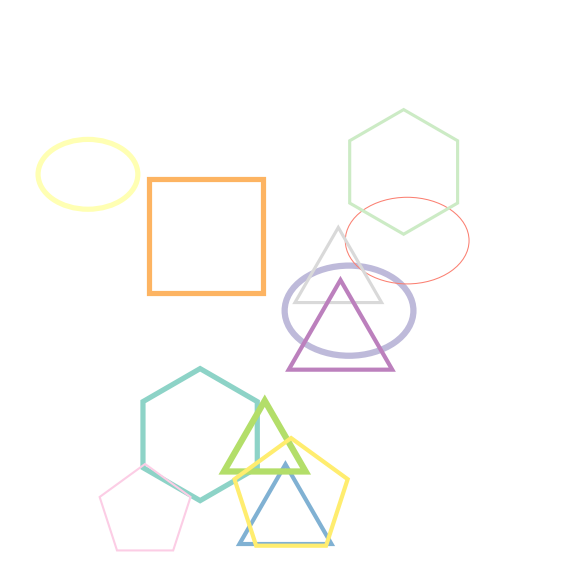[{"shape": "hexagon", "thickness": 2.5, "radius": 0.57, "center": [0.347, 0.247]}, {"shape": "oval", "thickness": 2.5, "radius": 0.43, "center": [0.152, 0.697]}, {"shape": "oval", "thickness": 3, "radius": 0.56, "center": [0.604, 0.461]}, {"shape": "oval", "thickness": 0.5, "radius": 0.54, "center": [0.705, 0.583]}, {"shape": "triangle", "thickness": 2, "radius": 0.46, "center": [0.494, 0.103]}, {"shape": "square", "thickness": 2.5, "radius": 0.5, "center": [0.357, 0.591]}, {"shape": "triangle", "thickness": 3, "radius": 0.41, "center": [0.458, 0.224]}, {"shape": "pentagon", "thickness": 1, "radius": 0.41, "center": [0.251, 0.113]}, {"shape": "triangle", "thickness": 1.5, "radius": 0.43, "center": [0.586, 0.519]}, {"shape": "triangle", "thickness": 2, "radius": 0.52, "center": [0.59, 0.411]}, {"shape": "hexagon", "thickness": 1.5, "radius": 0.54, "center": [0.699, 0.701]}, {"shape": "pentagon", "thickness": 2, "radius": 0.52, "center": [0.504, 0.138]}]